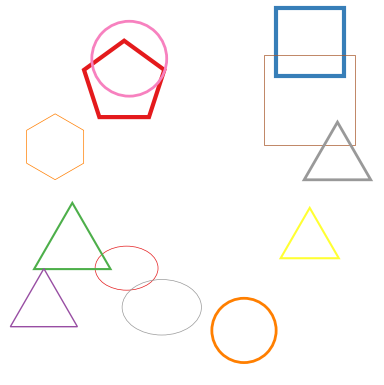[{"shape": "oval", "thickness": 0.5, "radius": 0.41, "center": [0.329, 0.303]}, {"shape": "pentagon", "thickness": 3, "radius": 0.55, "center": [0.323, 0.785]}, {"shape": "square", "thickness": 3, "radius": 0.44, "center": [0.806, 0.891]}, {"shape": "triangle", "thickness": 1.5, "radius": 0.57, "center": [0.188, 0.358]}, {"shape": "triangle", "thickness": 1, "radius": 0.5, "center": [0.114, 0.202]}, {"shape": "hexagon", "thickness": 0.5, "radius": 0.43, "center": [0.143, 0.619]}, {"shape": "circle", "thickness": 2, "radius": 0.42, "center": [0.634, 0.142]}, {"shape": "triangle", "thickness": 1.5, "radius": 0.44, "center": [0.804, 0.373]}, {"shape": "square", "thickness": 0.5, "radius": 0.59, "center": [0.804, 0.74]}, {"shape": "circle", "thickness": 2, "radius": 0.49, "center": [0.336, 0.847]}, {"shape": "oval", "thickness": 0.5, "radius": 0.51, "center": [0.42, 0.202]}, {"shape": "triangle", "thickness": 2, "radius": 0.5, "center": [0.877, 0.583]}]